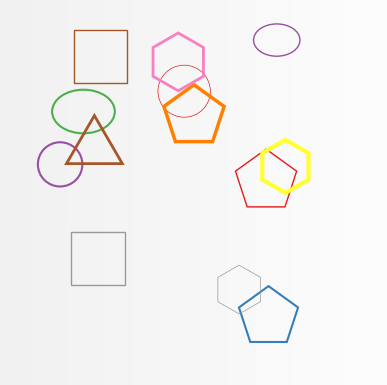[{"shape": "pentagon", "thickness": 1, "radius": 0.41, "center": [0.687, 0.53]}, {"shape": "circle", "thickness": 0.5, "radius": 0.34, "center": [0.475, 0.763]}, {"shape": "pentagon", "thickness": 1.5, "radius": 0.4, "center": [0.693, 0.177]}, {"shape": "oval", "thickness": 1.5, "radius": 0.4, "center": [0.215, 0.71]}, {"shape": "circle", "thickness": 1.5, "radius": 0.29, "center": [0.155, 0.573]}, {"shape": "oval", "thickness": 1, "radius": 0.3, "center": [0.714, 0.896]}, {"shape": "pentagon", "thickness": 2.5, "radius": 0.41, "center": [0.501, 0.698]}, {"shape": "hexagon", "thickness": 3, "radius": 0.34, "center": [0.737, 0.568]}, {"shape": "square", "thickness": 1, "radius": 0.34, "center": [0.258, 0.853]}, {"shape": "triangle", "thickness": 2, "radius": 0.42, "center": [0.244, 0.617]}, {"shape": "hexagon", "thickness": 2, "radius": 0.38, "center": [0.46, 0.839]}, {"shape": "hexagon", "thickness": 0.5, "radius": 0.32, "center": [0.617, 0.248]}, {"shape": "square", "thickness": 1, "radius": 0.34, "center": [0.253, 0.33]}]